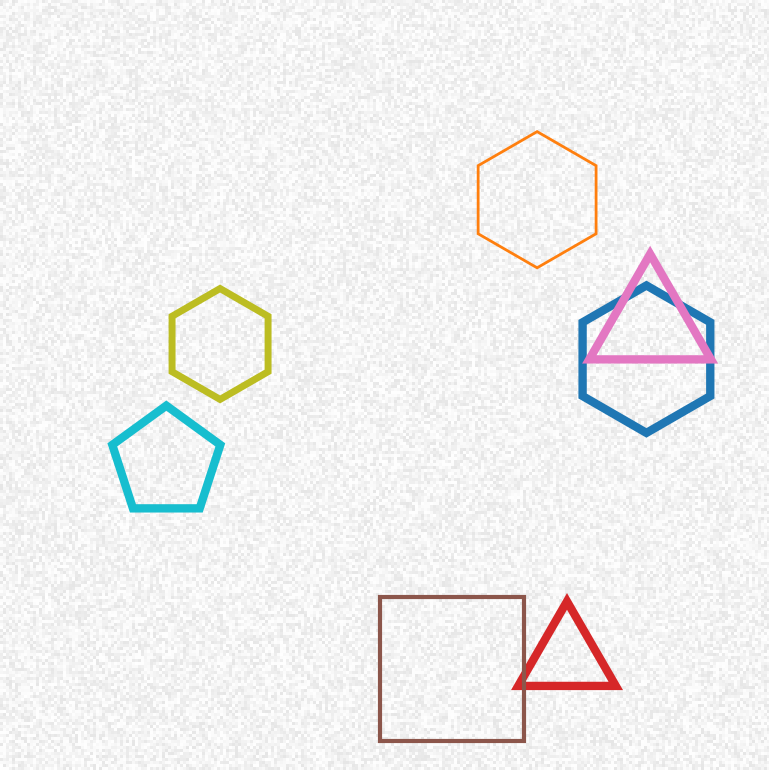[{"shape": "hexagon", "thickness": 3, "radius": 0.48, "center": [0.84, 0.534]}, {"shape": "hexagon", "thickness": 1, "radius": 0.44, "center": [0.698, 0.741]}, {"shape": "triangle", "thickness": 3, "radius": 0.37, "center": [0.736, 0.146]}, {"shape": "square", "thickness": 1.5, "radius": 0.47, "center": [0.587, 0.131]}, {"shape": "triangle", "thickness": 3, "radius": 0.46, "center": [0.844, 0.579]}, {"shape": "hexagon", "thickness": 2.5, "radius": 0.36, "center": [0.286, 0.553]}, {"shape": "pentagon", "thickness": 3, "radius": 0.37, "center": [0.216, 0.399]}]